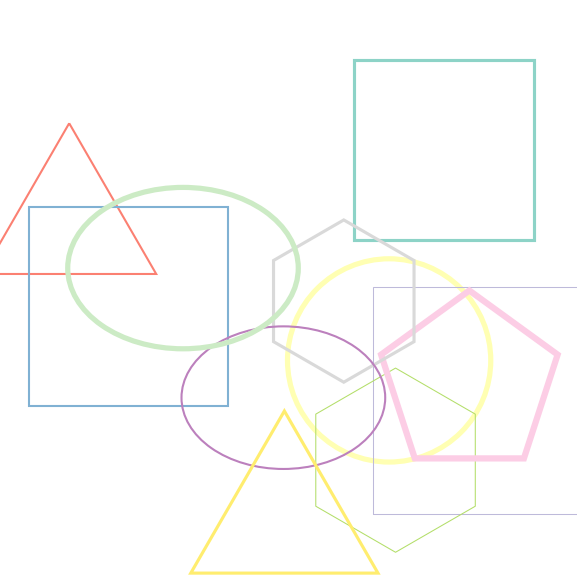[{"shape": "square", "thickness": 1.5, "radius": 0.78, "center": [0.769, 0.74]}, {"shape": "circle", "thickness": 2.5, "radius": 0.88, "center": [0.674, 0.375]}, {"shape": "square", "thickness": 0.5, "radius": 0.98, "center": [0.843, 0.305]}, {"shape": "triangle", "thickness": 1, "radius": 0.87, "center": [0.12, 0.612]}, {"shape": "square", "thickness": 1, "radius": 0.86, "center": [0.223, 0.468]}, {"shape": "hexagon", "thickness": 0.5, "radius": 0.8, "center": [0.685, 0.202]}, {"shape": "pentagon", "thickness": 3, "radius": 0.8, "center": [0.813, 0.335]}, {"shape": "hexagon", "thickness": 1.5, "radius": 0.7, "center": [0.595, 0.478]}, {"shape": "oval", "thickness": 1, "radius": 0.88, "center": [0.491, 0.311]}, {"shape": "oval", "thickness": 2.5, "radius": 1.0, "center": [0.317, 0.535]}, {"shape": "triangle", "thickness": 1.5, "radius": 0.94, "center": [0.492, 0.1]}]